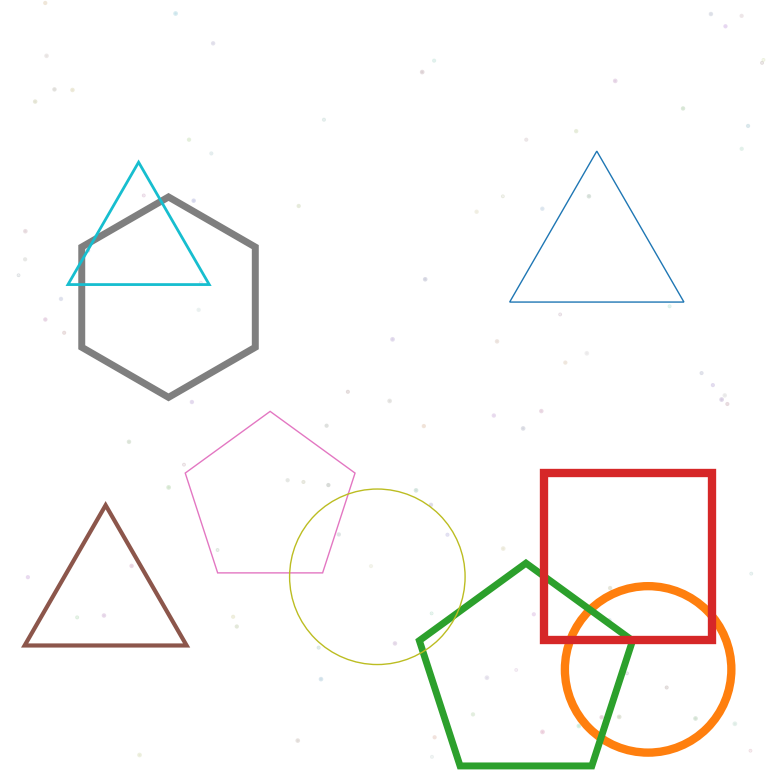[{"shape": "triangle", "thickness": 0.5, "radius": 0.65, "center": [0.775, 0.673]}, {"shape": "circle", "thickness": 3, "radius": 0.54, "center": [0.842, 0.131]}, {"shape": "pentagon", "thickness": 2.5, "radius": 0.73, "center": [0.683, 0.123]}, {"shape": "square", "thickness": 3, "radius": 0.54, "center": [0.816, 0.277]}, {"shape": "triangle", "thickness": 1.5, "radius": 0.61, "center": [0.137, 0.222]}, {"shape": "pentagon", "thickness": 0.5, "radius": 0.58, "center": [0.351, 0.35]}, {"shape": "hexagon", "thickness": 2.5, "radius": 0.65, "center": [0.219, 0.614]}, {"shape": "circle", "thickness": 0.5, "radius": 0.57, "center": [0.49, 0.251]}, {"shape": "triangle", "thickness": 1, "radius": 0.53, "center": [0.18, 0.683]}]